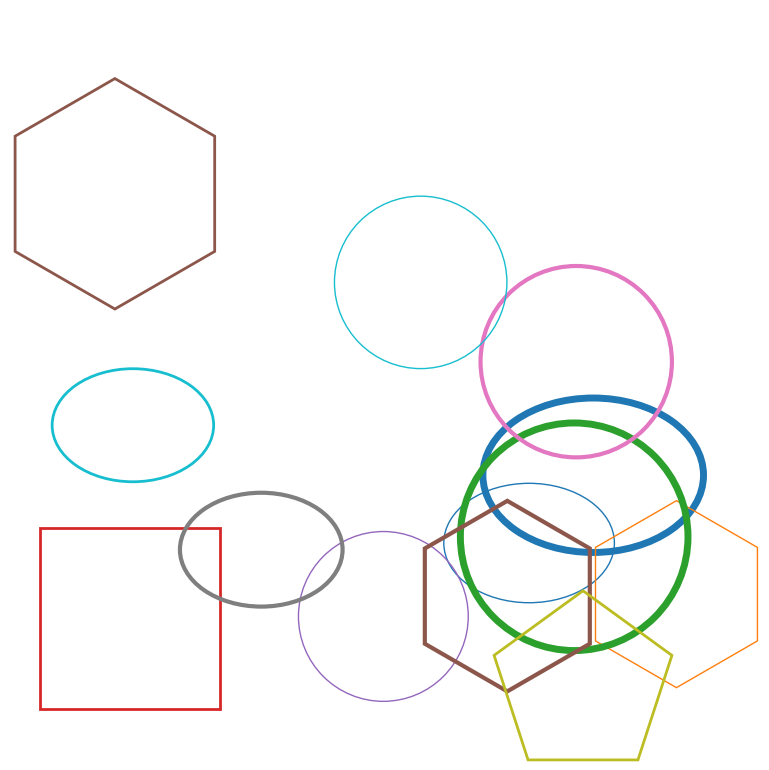[{"shape": "oval", "thickness": 2.5, "radius": 0.72, "center": [0.77, 0.383]}, {"shape": "oval", "thickness": 0.5, "radius": 0.55, "center": [0.687, 0.295]}, {"shape": "hexagon", "thickness": 0.5, "radius": 0.61, "center": [0.879, 0.228]}, {"shape": "circle", "thickness": 2.5, "radius": 0.74, "center": [0.746, 0.303]}, {"shape": "square", "thickness": 1, "radius": 0.59, "center": [0.169, 0.197]}, {"shape": "circle", "thickness": 0.5, "radius": 0.55, "center": [0.498, 0.199]}, {"shape": "hexagon", "thickness": 1, "radius": 0.75, "center": [0.149, 0.748]}, {"shape": "hexagon", "thickness": 1.5, "radius": 0.62, "center": [0.659, 0.226]}, {"shape": "circle", "thickness": 1.5, "radius": 0.62, "center": [0.748, 0.53]}, {"shape": "oval", "thickness": 1.5, "radius": 0.53, "center": [0.339, 0.286]}, {"shape": "pentagon", "thickness": 1, "radius": 0.61, "center": [0.757, 0.111]}, {"shape": "circle", "thickness": 0.5, "radius": 0.56, "center": [0.546, 0.633]}, {"shape": "oval", "thickness": 1, "radius": 0.52, "center": [0.173, 0.448]}]